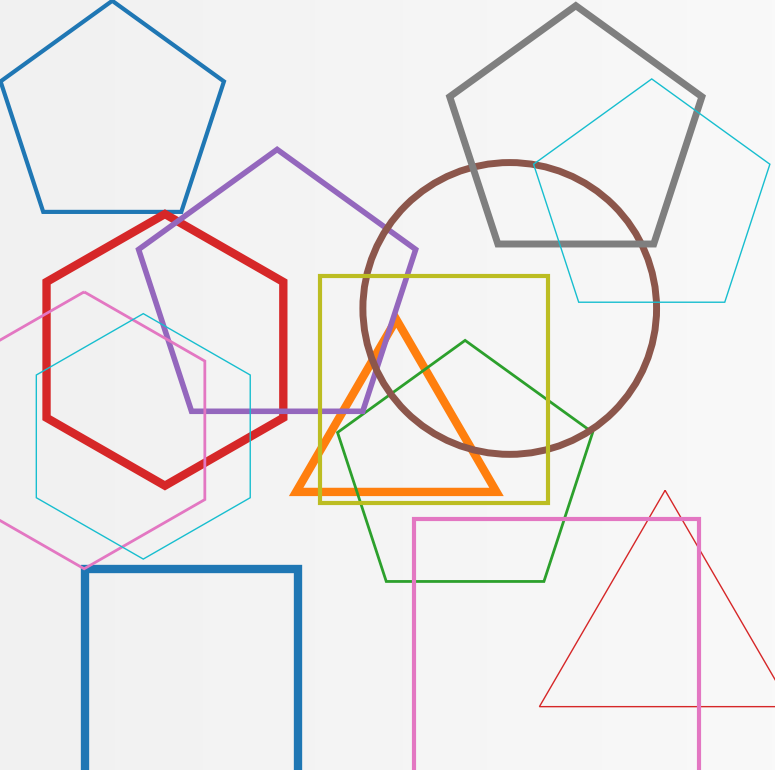[{"shape": "square", "thickness": 3, "radius": 0.69, "center": [0.247, 0.123]}, {"shape": "pentagon", "thickness": 1.5, "radius": 0.76, "center": [0.145, 0.847]}, {"shape": "triangle", "thickness": 3, "radius": 0.75, "center": [0.511, 0.436]}, {"shape": "pentagon", "thickness": 1, "radius": 0.87, "center": [0.6, 0.385]}, {"shape": "triangle", "thickness": 0.5, "radius": 0.94, "center": [0.858, 0.176]}, {"shape": "hexagon", "thickness": 3, "radius": 0.88, "center": [0.213, 0.546]}, {"shape": "pentagon", "thickness": 2, "radius": 0.94, "center": [0.358, 0.618]}, {"shape": "circle", "thickness": 2.5, "radius": 0.95, "center": [0.658, 0.599]}, {"shape": "square", "thickness": 1.5, "radius": 0.92, "center": [0.718, 0.143]}, {"shape": "hexagon", "thickness": 1, "radius": 0.9, "center": [0.109, 0.441]}, {"shape": "pentagon", "thickness": 2.5, "radius": 0.86, "center": [0.743, 0.822]}, {"shape": "square", "thickness": 1.5, "radius": 0.74, "center": [0.56, 0.494]}, {"shape": "pentagon", "thickness": 0.5, "radius": 0.8, "center": [0.841, 0.737]}, {"shape": "hexagon", "thickness": 0.5, "radius": 0.8, "center": [0.185, 0.433]}]